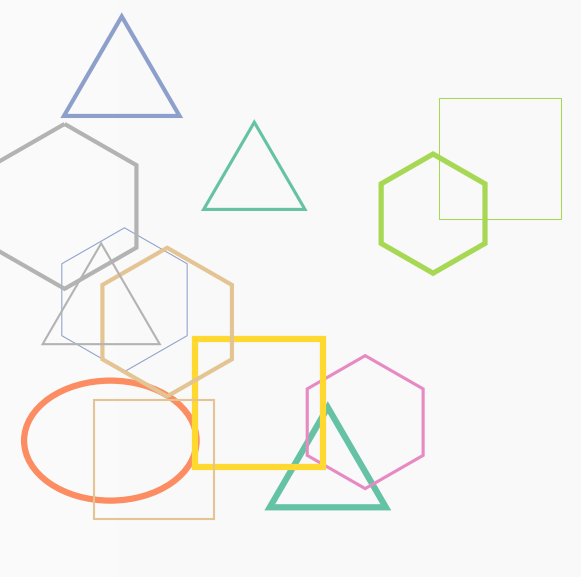[{"shape": "triangle", "thickness": 1.5, "radius": 0.5, "center": [0.438, 0.687]}, {"shape": "triangle", "thickness": 3, "radius": 0.58, "center": [0.564, 0.178]}, {"shape": "oval", "thickness": 3, "radius": 0.74, "center": [0.19, 0.236]}, {"shape": "hexagon", "thickness": 0.5, "radius": 0.62, "center": [0.214, 0.48]}, {"shape": "triangle", "thickness": 2, "radius": 0.57, "center": [0.209, 0.856]}, {"shape": "hexagon", "thickness": 1.5, "radius": 0.58, "center": [0.628, 0.268]}, {"shape": "square", "thickness": 0.5, "radius": 0.52, "center": [0.86, 0.725]}, {"shape": "hexagon", "thickness": 2.5, "radius": 0.52, "center": [0.745, 0.629]}, {"shape": "square", "thickness": 3, "radius": 0.55, "center": [0.445, 0.302]}, {"shape": "hexagon", "thickness": 2, "radius": 0.64, "center": [0.288, 0.441]}, {"shape": "square", "thickness": 1, "radius": 0.51, "center": [0.265, 0.204]}, {"shape": "triangle", "thickness": 1, "radius": 0.58, "center": [0.174, 0.461]}, {"shape": "hexagon", "thickness": 2, "radius": 0.71, "center": [0.111, 0.642]}]